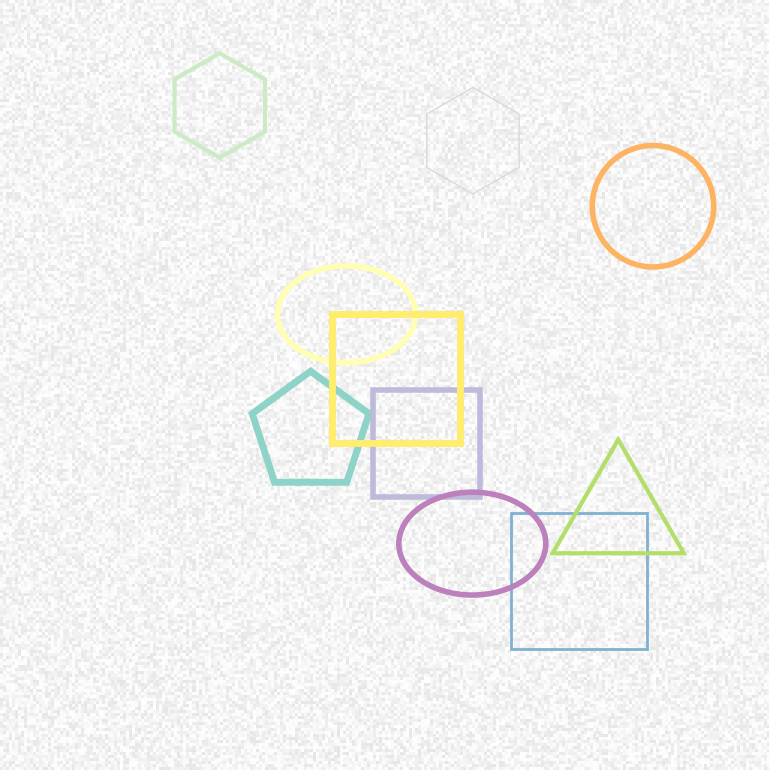[{"shape": "pentagon", "thickness": 2.5, "radius": 0.4, "center": [0.403, 0.438]}, {"shape": "oval", "thickness": 2, "radius": 0.45, "center": [0.45, 0.592]}, {"shape": "square", "thickness": 2, "radius": 0.35, "center": [0.554, 0.424]}, {"shape": "square", "thickness": 1, "radius": 0.44, "center": [0.752, 0.245]}, {"shape": "circle", "thickness": 2, "radius": 0.39, "center": [0.848, 0.732]}, {"shape": "triangle", "thickness": 1.5, "radius": 0.49, "center": [0.803, 0.331]}, {"shape": "hexagon", "thickness": 0.5, "radius": 0.35, "center": [0.614, 0.817]}, {"shape": "oval", "thickness": 2, "radius": 0.48, "center": [0.613, 0.294]}, {"shape": "hexagon", "thickness": 1.5, "radius": 0.34, "center": [0.285, 0.863]}, {"shape": "square", "thickness": 2.5, "radius": 0.42, "center": [0.514, 0.508]}]